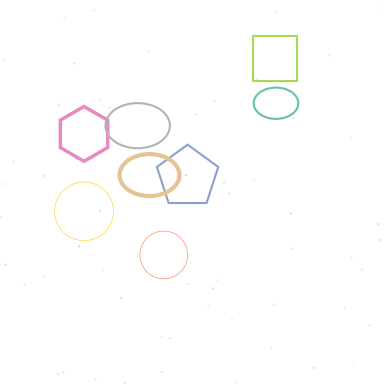[{"shape": "oval", "thickness": 1.5, "radius": 0.29, "center": [0.717, 0.732]}, {"shape": "circle", "thickness": 0.5, "radius": 0.31, "center": [0.425, 0.338]}, {"shape": "pentagon", "thickness": 1.5, "radius": 0.42, "center": [0.487, 0.54]}, {"shape": "hexagon", "thickness": 2.5, "radius": 0.36, "center": [0.218, 0.652]}, {"shape": "square", "thickness": 1.5, "radius": 0.29, "center": [0.715, 0.848]}, {"shape": "circle", "thickness": 0.5, "radius": 0.38, "center": [0.218, 0.451]}, {"shape": "oval", "thickness": 3, "radius": 0.39, "center": [0.388, 0.545]}, {"shape": "oval", "thickness": 1.5, "radius": 0.42, "center": [0.358, 0.674]}]